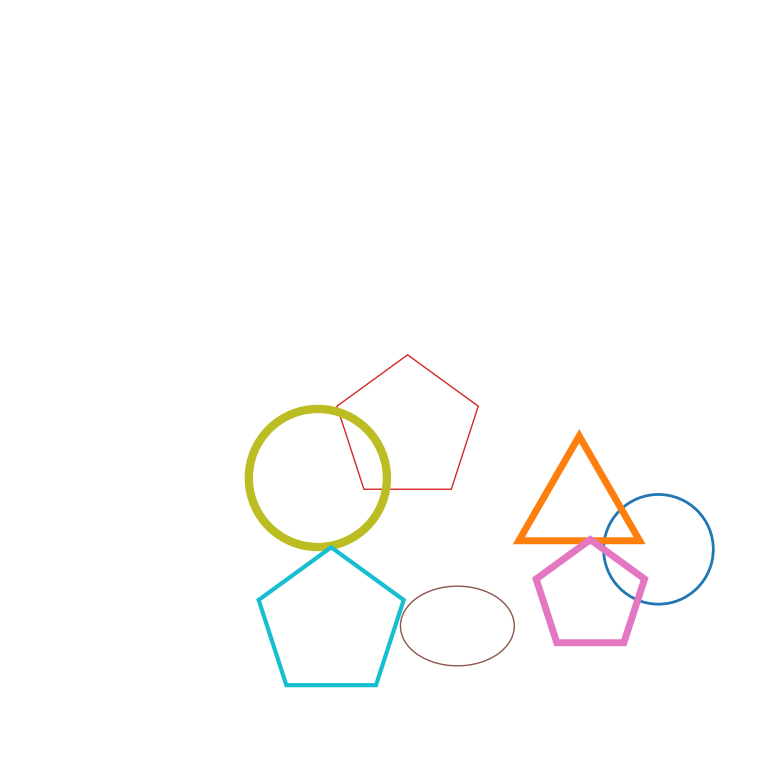[{"shape": "circle", "thickness": 1, "radius": 0.36, "center": [0.855, 0.287]}, {"shape": "triangle", "thickness": 2.5, "radius": 0.45, "center": [0.752, 0.343]}, {"shape": "pentagon", "thickness": 0.5, "radius": 0.48, "center": [0.529, 0.443]}, {"shape": "oval", "thickness": 0.5, "radius": 0.37, "center": [0.594, 0.187]}, {"shape": "pentagon", "thickness": 2.5, "radius": 0.37, "center": [0.767, 0.225]}, {"shape": "circle", "thickness": 3, "radius": 0.45, "center": [0.413, 0.379]}, {"shape": "pentagon", "thickness": 1.5, "radius": 0.5, "center": [0.43, 0.19]}]